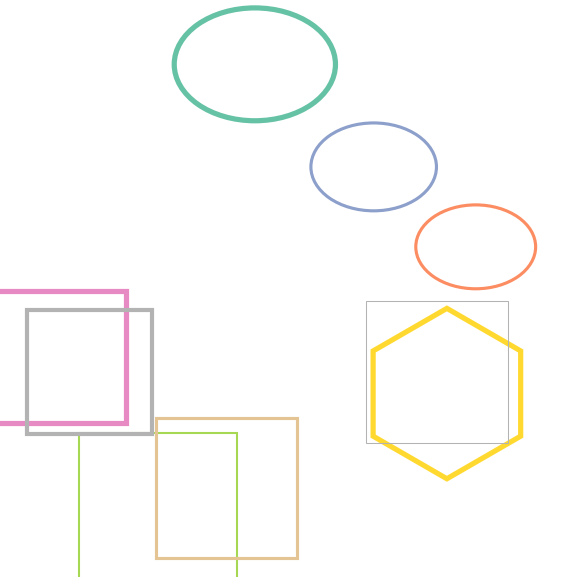[{"shape": "oval", "thickness": 2.5, "radius": 0.7, "center": [0.441, 0.888]}, {"shape": "oval", "thickness": 1.5, "radius": 0.52, "center": [0.824, 0.572]}, {"shape": "oval", "thickness": 1.5, "radius": 0.54, "center": [0.647, 0.71]}, {"shape": "square", "thickness": 2.5, "radius": 0.57, "center": [0.103, 0.381]}, {"shape": "square", "thickness": 1, "radius": 0.68, "center": [0.274, 0.113]}, {"shape": "hexagon", "thickness": 2.5, "radius": 0.74, "center": [0.774, 0.318]}, {"shape": "square", "thickness": 1.5, "radius": 0.61, "center": [0.392, 0.154]}, {"shape": "square", "thickness": 2, "radius": 0.54, "center": [0.155, 0.355]}, {"shape": "square", "thickness": 0.5, "radius": 0.61, "center": [0.756, 0.355]}]